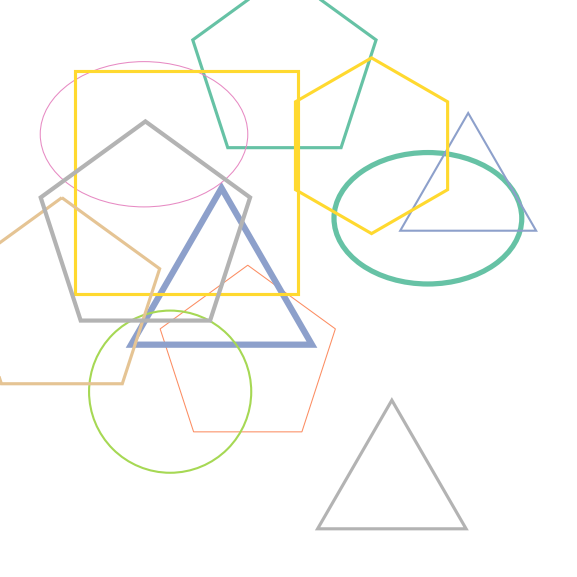[{"shape": "oval", "thickness": 2.5, "radius": 0.81, "center": [0.741, 0.621]}, {"shape": "pentagon", "thickness": 1.5, "radius": 0.83, "center": [0.492, 0.878]}, {"shape": "pentagon", "thickness": 0.5, "radius": 0.8, "center": [0.429, 0.38]}, {"shape": "triangle", "thickness": 1, "radius": 0.68, "center": [0.811, 0.668]}, {"shape": "triangle", "thickness": 3, "radius": 0.9, "center": [0.384, 0.493]}, {"shape": "oval", "thickness": 0.5, "radius": 0.9, "center": [0.249, 0.767]}, {"shape": "circle", "thickness": 1, "radius": 0.7, "center": [0.295, 0.321]}, {"shape": "square", "thickness": 1.5, "radius": 0.96, "center": [0.323, 0.684]}, {"shape": "hexagon", "thickness": 1.5, "radius": 0.76, "center": [0.643, 0.747]}, {"shape": "pentagon", "thickness": 1.5, "radius": 0.89, "center": [0.107, 0.479]}, {"shape": "pentagon", "thickness": 2, "radius": 0.95, "center": [0.252, 0.598]}, {"shape": "triangle", "thickness": 1.5, "radius": 0.74, "center": [0.679, 0.158]}]